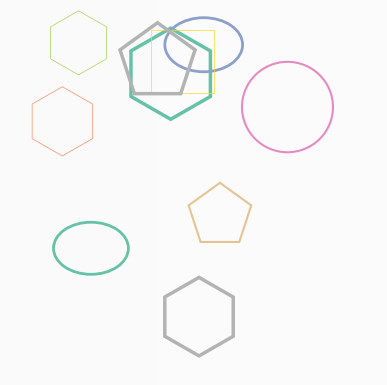[{"shape": "hexagon", "thickness": 2.5, "radius": 0.59, "center": [0.44, 0.809]}, {"shape": "oval", "thickness": 2, "radius": 0.48, "center": [0.235, 0.355]}, {"shape": "hexagon", "thickness": 0.5, "radius": 0.45, "center": [0.161, 0.685]}, {"shape": "oval", "thickness": 2, "radius": 0.5, "center": [0.526, 0.884]}, {"shape": "circle", "thickness": 1.5, "radius": 0.59, "center": [0.742, 0.722]}, {"shape": "hexagon", "thickness": 0.5, "radius": 0.42, "center": [0.203, 0.889]}, {"shape": "square", "thickness": 0.5, "radius": 0.41, "center": [0.471, 0.839]}, {"shape": "pentagon", "thickness": 1.5, "radius": 0.42, "center": [0.568, 0.44]}, {"shape": "hexagon", "thickness": 2.5, "radius": 0.51, "center": [0.514, 0.178]}, {"shape": "pentagon", "thickness": 2.5, "radius": 0.51, "center": [0.407, 0.839]}]